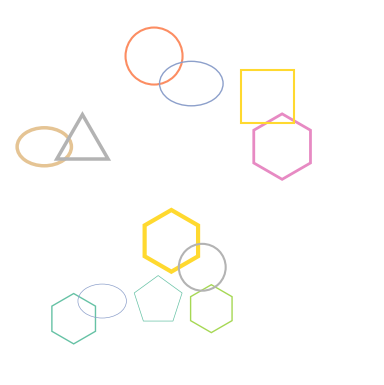[{"shape": "pentagon", "thickness": 0.5, "radius": 0.33, "center": [0.411, 0.219]}, {"shape": "hexagon", "thickness": 1, "radius": 0.33, "center": [0.191, 0.172]}, {"shape": "circle", "thickness": 1.5, "radius": 0.37, "center": [0.4, 0.854]}, {"shape": "oval", "thickness": 1, "radius": 0.41, "center": [0.497, 0.783]}, {"shape": "oval", "thickness": 0.5, "radius": 0.31, "center": [0.265, 0.218]}, {"shape": "hexagon", "thickness": 2, "radius": 0.43, "center": [0.733, 0.619]}, {"shape": "hexagon", "thickness": 1, "radius": 0.31, "center": [0.549, 0.198]}, {"shape": "square", "thickness": 1.5, "radius": 0.35, "center": [0.695, 0.749]}, {"shape": "hexagon", "thickness": 3, "radius": 0.4, "center": [0.445, 0.374]}, {"shape": "oval", "thickness": 2.5, "radius": 0.35, "center": [0.115, 0.619]}, {"shape": "triangle", "thickness": 2.5, "radius": 0.38, "center": [0.214, 0.625]}, {"shape": "circle", "thickness": 1.5, "radius": 0.3, "center": [0.525, 0.306]}]